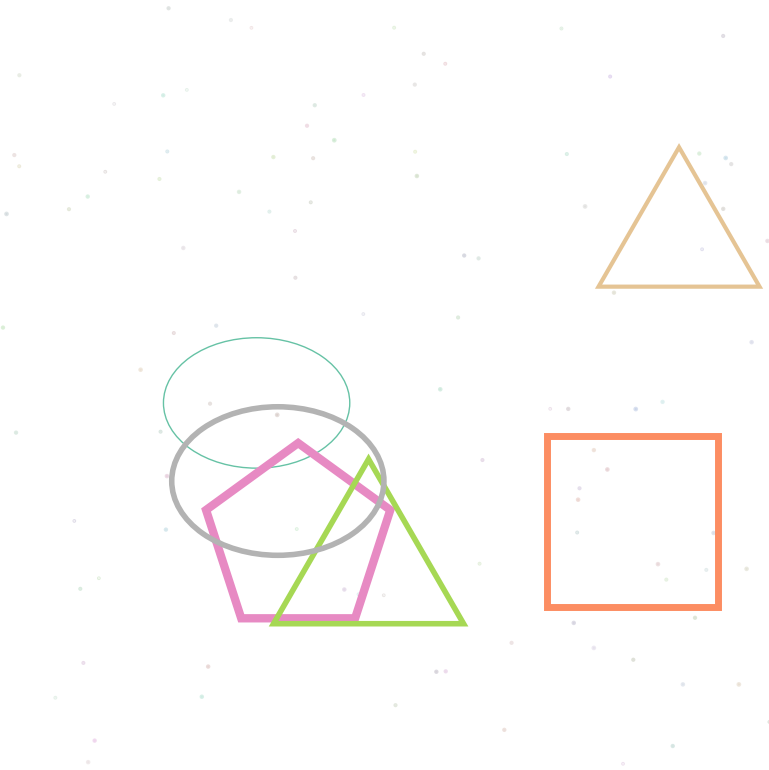[{"shape": "oval", "thickness": 0.5, "radius": 0.6, "center": [0.333, 0.477]}, {"shape": "square", "thickness": 2.5, "radius": 0.55, "center": [0.821, 0.323]}, {"shape": "pentagon", "thickness": 3, "radius": 0.63, "center": [0.387, 0.299]}, {"shape": "triangle", "thickness": 2, "radius": 0.71, "center": [0.479, 0.261]}, {"shape": "triangle", "thickness": 1.5, "radius": 0.6, "center": [0.882, 0.688]}, {"shape": "oval", "thickness": 2, "radius": 0.69, "center": [0.361, 0.375]}]